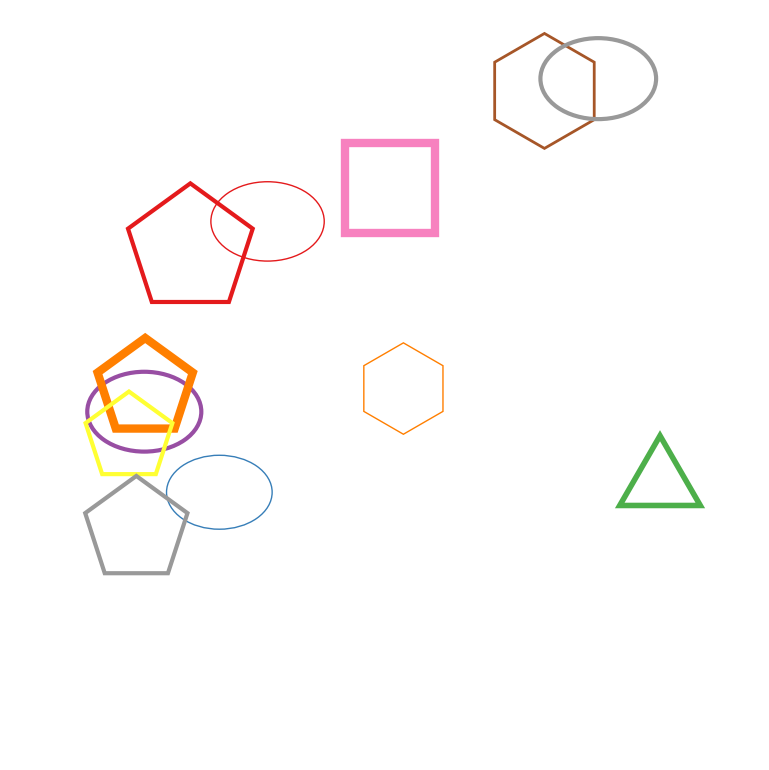[{"shape": "oval", "thickness": 0.5, "radius": 0.37, "center": [0.347, 0.712]}, {"shape": "pentagon", "thickness": 1.5, "radius": 0.43, "center": [0.247, 0.677]}, {"shape": "oval", "thickness": 0.5, "radius": 0.34, "center": [0.285, 0.361]}, {"shape": "triangle", "thickness": 2, "radius": 0.3, "center": [0.857, 0.374]}, {"shape": "oval", "thickness": 1.5, "radius": 0.37, "center": [0.187, 0.465]}, {"shape": "pentagon", "thickness": 3, "radius": 0.33, "center": [0.189, 0.496]}, {"shape": "hexagon", "thickness": 0.5, "radius": 0.3, "center": [0.524, 0.495]}, {"shape": "pentagon", "thickness": 1.5, "radius": 0.3, "center": [0.168, 0.432]}, {"shape": "hexagon", "thickness": 1, "radius": 0.37, "center": [0.707, 0.882]}, {"shape": "square", "thickness": 3, "radius": 0.29, "center": [0.507, 0.756]}, {"shape": "oval", "thickness": 1.5, "radius": 0.38, "center": [0.777, 0.898]}, {"shape": "pentagon", "thickness": 1.5, "radius": 0.35, "center": [0.177, 0.312]}]